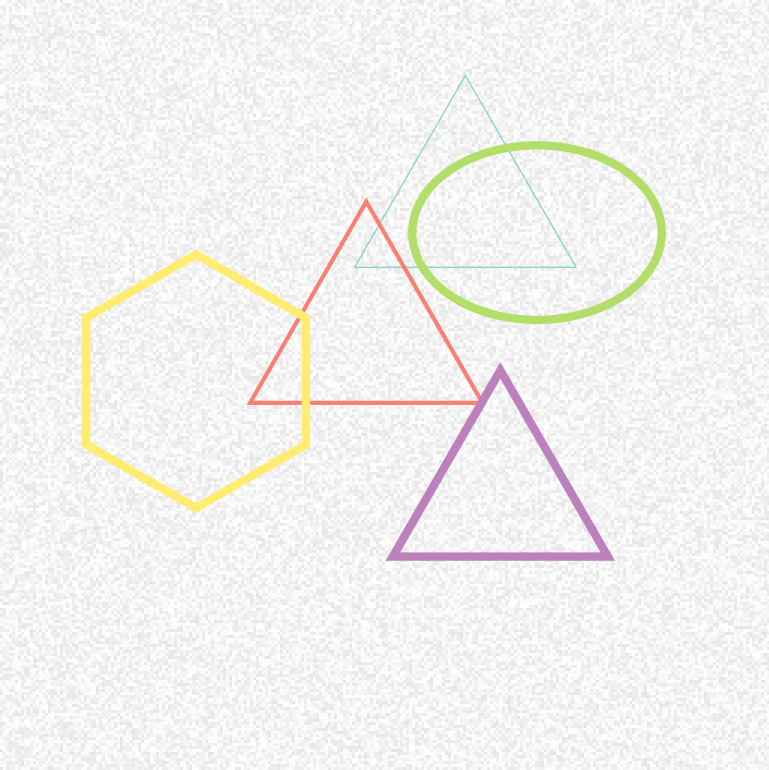[{"shape": "triangle", "thickness": 0.5, "radius": 0.83, "center": [0.604, 0.736]}, {"shape": "triangle", "thickness": 1.5, "radius": 0.87, "center": [0.476, 0.564]}, {"shape": "oval", "thickness": 3, "radius": 0.81, "center": [0.697, 0.698]}, {"shape": "triangle", "thickness": 3, "radius": 0.81, "center": [0.65, 0.358]}, {"shape": "hexagon", "thickness": 3, "radius": 0.82, "center": [0.255, 0.505]}]